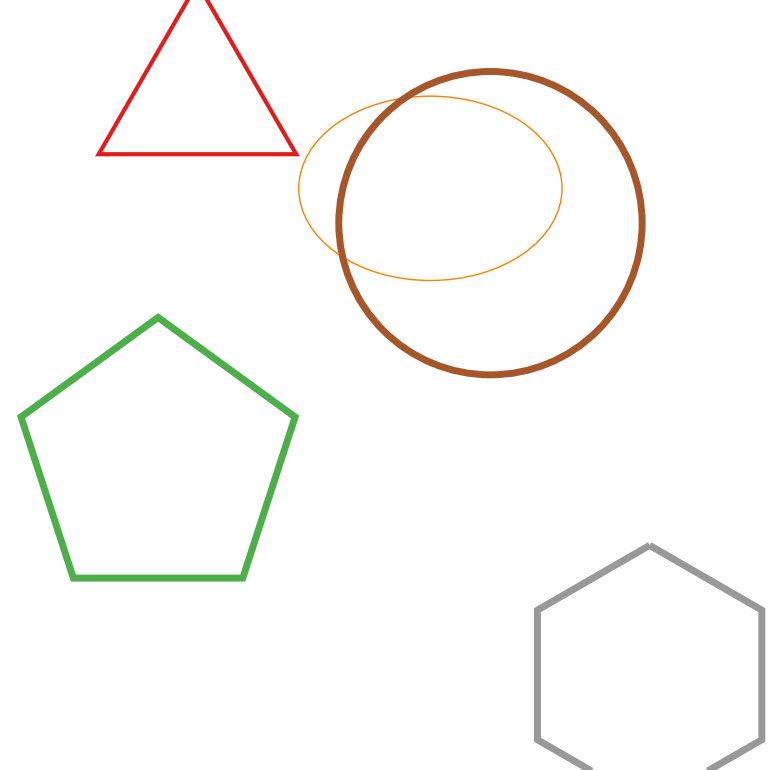[{"shape": "triangle", "thickness": 1.5, "radius": 0.74, "center": [0.256, 0.874]}, {"shape": "pentagon", "thickness": 2.5, "radius": 0.94, "center": [0.205, 0.401]}, {"shape": "oval", "thickness": 0.5, "radius": 0.85, "center": [0.559, 0.755]}, {"shape": "circle", "thickness": 2.5, "radius": 0.98, "center": [0.637, 0.71]}, {"shape": "hexagon", "thickness": 2.5, "radius": 0.84, "center": [0.844, 0.123]}]